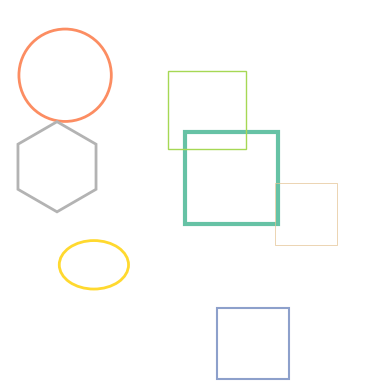[{"shape": "square", "thickness": 3, "radius": 0.6, "center": [0.601, 0.538]}, {"shape": "circle", "thickness": 2, "radius": 0.6, "center": [0.169, 0.805]}, {"shape": "square", "thickness": 1.5, "radius": 0.46, "center": [0.657, 0.108]}, {"shape": "square", "thickness": 1, "radius": 0.51, "center": [0.538, 0.714]}, {"shape": "oval", "thickness": 2, "radius": 0.45, "center": [0.244, 0.312]}, {"shape": "square", "thickness": 0.5, "radius": 0.4, "center": [0.795, 0.444]}, {"shape": "hexagon", "thickness": 2, "radius": 0.59, "center": [0.148, 0.567]}]